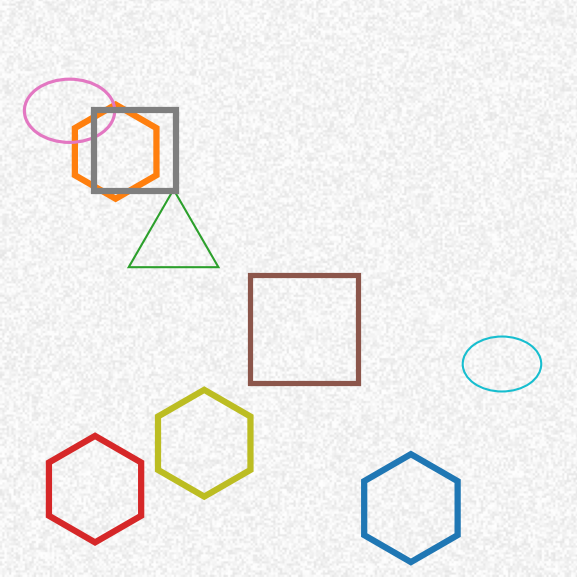[{"shape": "hexagon", "thickness": 3, "radius": 0.47, "center": [0.712, 0.119]}, {"shape": "hexagon", "thickness": 3, "radius": 0.41, "center": [0.2, 0.737]}, {"shape": "triangle", "thickness": 1, "radius": 0.45, "center": [0.301, 0.581]}, {"shape": "hexagon", "thickness": 3, "radius": 0.46, "center": [0.165, 0.152]}, {"shape": "square", "thickness": 2.5, "radius": 0.47, "center": [0.526, 0.43]}, {"shape": "oval", "thickness": 1.5, "radius": 0.39, "center": [0.12, 0.807]}, {"shape": "square", "thickness": 3, "radius": 0.35, "center": [0.233, 0.738]}, {"shape": "hexagon", "thickness": 3, "radius": 0.46, "center": [0.354, 0.232]}, {"shape": "oval", "thickness": 1, "radius": 0.34, "center": [0.869, 0.369]}]